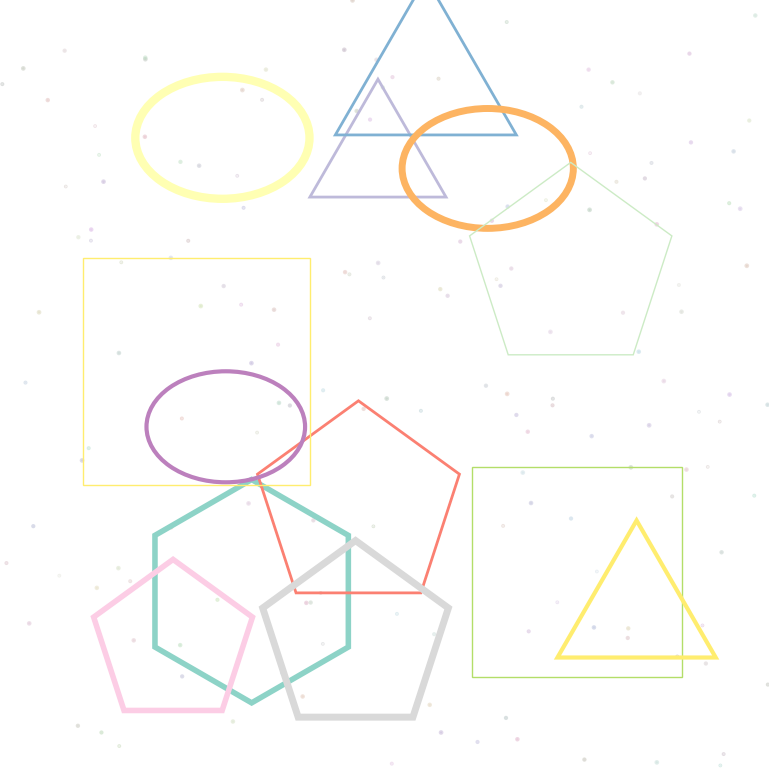[{"shape": "hexagon", "thickness": 2, "radius": 0.72, "center": [0.327, 0.232]}, {"shape": "oval", "thickness": 3, "radius": 0.57, "center": [0.289, 0.821]}, {"shape": "triangle", "thickness": 1, "radius": 0.51, "center": [0.491, 0.795]}, {"shape": "pentagon", "thickness": 1, "radius": 0.69, "center": [0.466, 0.342]}, {"shape": "triangle", "thickness": 1, "radius": 0.68, "center": [0.553, 0.893]}, {"shape": "oval", "thickness": 2.5, "radius": 0.56, "center": [0.633, 0.781]}, {"shape": "square", "thickness": 0.5, "radius": 0.68, "center": [0.749, 0.257]}, {"shape": "pentagon", "thickness": 2, "radius": 0.54, "center": [0.225, 0.165]}, {"shape": "pentagon", "thickness": 2.5, "radius": 0.63, "center": [0.462, 0.171]}, {"shape": "oval", "thickness": 1.5, "radius": 0.51, "center": [0.293, 0.446]}, {"shape": "pentagon", "thickness": 0.5, "radius": 0.69, "center": [0.741, 0.651]}, {"shape": "triangle", "thickness": 1.5, "radius": 0.59, "center": [0.827, 0.205]}, {"shape": "square", "thickness": 0.5, "radius": 0.74, "center": [0.255, 0.517]}]